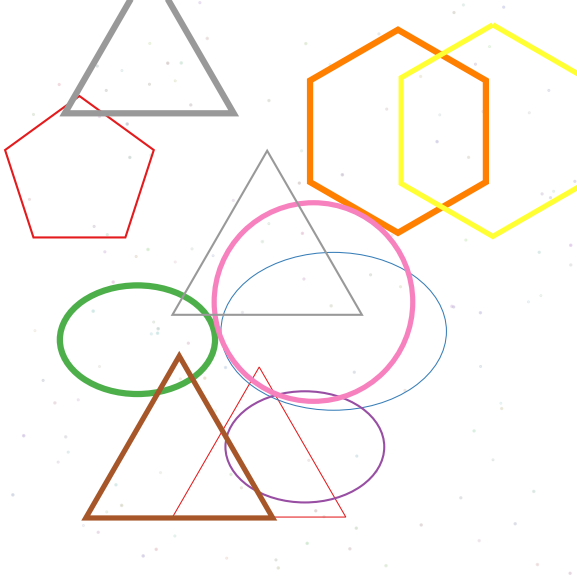[{"shape": "pentagon", "thickness": 1, "radius": 0.68, "center": [0.138, 0.697]}, {"shape": "triangle", "thickness": 0.5, "radius": 0.87, "center": [0.449, 0.19]}, {"shape": "oval", "thickness": 0.5, "radius": 0.98, "center": [0.578, 0.425]}, {"shape": "oval", "thickness": 3, "radius": 0.67, "center": [0.238, 0.411]}, {"shape": "oval", "thickness": 1, "radius": 0.69, "center": [0.528, 0.225]}, {"shape": "hexagon", "thickness": 3, "radius": 0.88, "center": [0.689, 0.772]}, {"shape": "hexagon", "thickness": 2.5, "radius": 0.92, "center": [0.853, 0.773]}, {"shape": "triangle", "thickness": 2.5, "radius": 0.93, "center": [0.31, 0.196]}, {"shape": "circle", "thickness": 2.5, "radius": 0.86, "center": [0.543, 0.476]}, {"shape": "triangle", "thickness": 1, "radius": 0.95, "center": [0.463, 0.549]}, {"shape": "triangle", "thickness": 3, "radius": 0.84, "center": [0.258, 0.887]}]